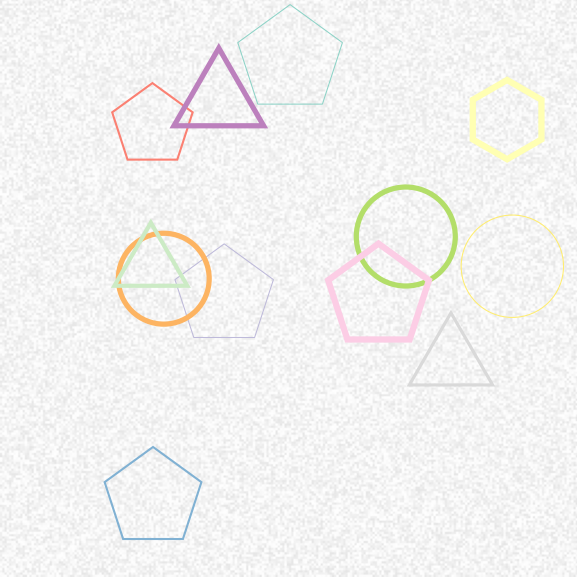[{"shape": "pentagon", "thickness": 0.5, "radius": 0.48, "center": [0.502, 0.896]}, {"shape": "hexagon", "thickness": 3, "radius": 0.34, "center": [0.878, 0.792]}, {"shape": "pentagon", "thickness": 0.5, "radius": 0.45, "center": [0.388, 0.487]}, {"shape": "pentagon", "thickness": 1, "radius": 0.37, "center": [0.264, 0.782]}, {"shape": "pentagon", "thickness": 1, "radius": 0.44, "center": [0.265, 0.137]}, {"shape": "circle", "thickness": 2.5, "radius": 0.39, "center": [0.284, 0.517]}, {"shape": "circle", "thickness": 2.5, "radius": 0.43, "center": [0.703, 0.59]}, {"shape": "pentagon", "thickness": 3, "radius": 0.46, "center": [0.655, 0.486]}, {"shape": "triangle", "thickness": 1.5, "radius": 0.42, "center": [0.781, 0.374]}, {"shape": "triangle", "thickness": 2.5, "radius": 0.45, "center": [0.379, 0.826]}, {"shape": "triangle", "thickness": 2, "radius": 0.36, "center": [0.261, 0.541]}, {"shape": "circle", "thickness": 0.5, "radius": 0.44, "center": [0.887, 0.538]}]